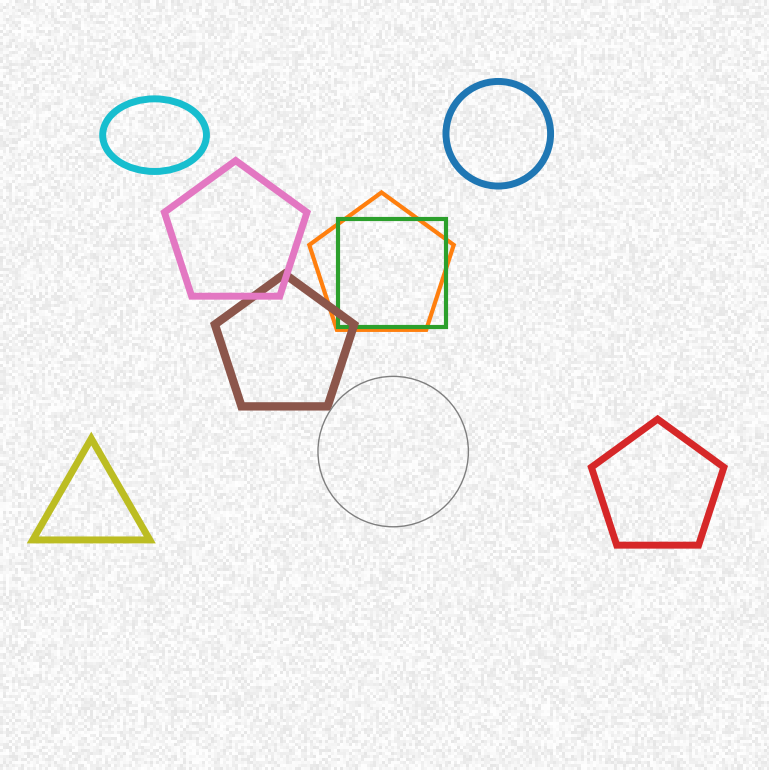[{"shape": "circle", "thickness": 2.5, "radius": 0.34, "center": [0.647, 0.826]}, {"shape": "pentagon", "thickness": 1.5, "radius": 0.49, "center": [0.495, 0.651]}, {"shape": "square", "thickness": 1.5, "radius": 0.35, "center": [0.509, 0.645]}, {"shape": "pentagon", "thickness": 2.5, "radius": 0.45, "center": [0.854, 0.365]}, {"shape": "pentagon", "thickness": 3, "radius": 0.48, "center": [0.37, 0.549]}, {"shape": "pentagon", "thickness": 2.5, "radius": 0.49, "center": [0.306, 0.694]}, {"shape": "circle", "thickness": 0.5, "radius": 0.49, "center": [0.511, 0.414]}, {"shape": "triangle", "thickness": 2.5, "radius": 0.44, "center": [0.119, 0.343]}, {"shape": "oval", "thickness": 2.5, "radius": 0.34, "center": [0.201, 0.824]}]